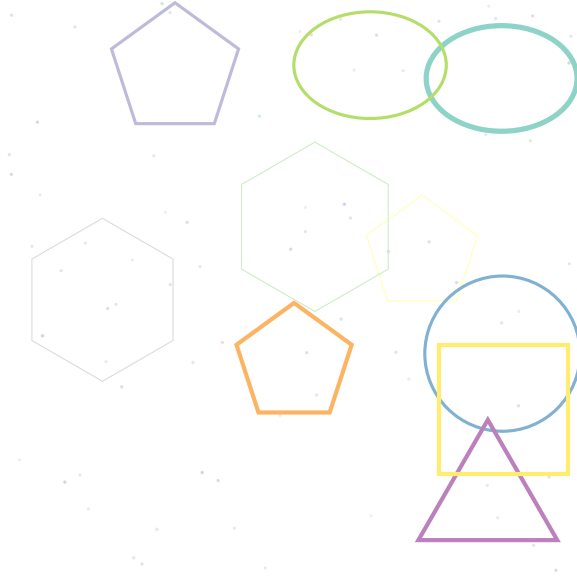[{"shape": "oval", "thickness": 2.5, "radius": 0.65, "center": [0.869, 0.863]}, {"shape": "pentagon", "thickness": 0.5, "radius": 0.51, "center": [0.731, 0.56]}, {"shape": "pentagon", "thickness": 1.5, "radius": 0.58, "center": [0.303, 0.879]}, {"shape": "circle", "thickness": 1.5, "radius": 0.67, "center": [0.87, 0.387]}, {"shape": "pentagon", "thickness": 2, "radius": 0.52, "center": [0.509, 0.37]}, {"shape": "oval", "thickness": 1.5, "radius": 0.66, "center": [0.641, 0.886]}, {"shape": "hexagon", "thickness": 0.5, "radius": 0.71, "center": [0.177, 0.48]}, {"shape": "triangle", "thickness": 2, "radius": 0.69, "center": [0.845, 0.133]}, {"shape": "hexagon", "thickness": 0.5, "radius": 0.73, "center": [0.545, 0.606]}, {"shape": "square", "thickness": 2, "radius": 0.56, "center": [0.872, 0.29]}]